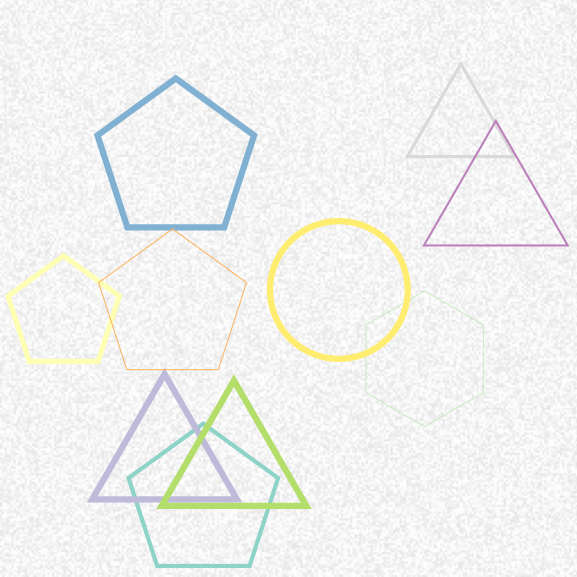[{"shape": "pentagon", "thickness": 2, "radius": 0.68, "center": [0.352, 0.129]}, {"shape": "pentagon", "thickness": 2.5, "radius": 0.51, "center": [0.11, 0.455]}, {"shape": "triangle", "thickness": 3, "radius": 0.72, "center": [0.285, 0.207]}, {"shape": "pentagon", "thickness": 3, "radius": 0.71, "center": [0.304, 0.721]}, {"shape": "pentagon", "thickness": 0.5, "radius": 0.67, "center": [0.299, 0.468]}, {"shape": "triangle", "thickness": 3, "radius": 0.72, "center": [0.405, 0.195]}, {"shape": "triangle", "thickness": 1.5, "radius": 0.54, "center": [0.798, 0.781]}, {"shape": "triangle", "thickness": 1, "radius": 0.72, "center": [0.859, 0.646]}, {"shape": "hexagon", "thickness": 0.5, "radius": 0.59, "center": [0.735, 0.378]}, {"shape": "circle", "thickness": 3, "radius": 0.6, "center": [0.587, 0.497]}]